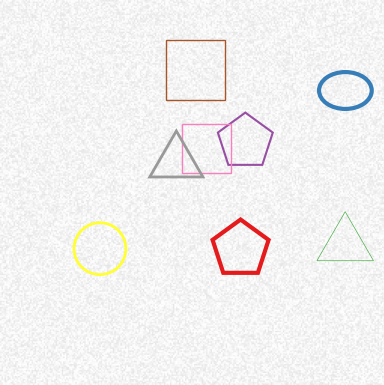[{"shape": "pentagon", "thickness": 3, "radius": 0.38, "center": [0.625, 0.353]}, {"shape": "oval", "thickness": 3, "radius": 0.34, "center": [0.897, 0.765]}, {"shape": "triangle", "thickness": 0.5, "radius": 0.42, "center": [0.897, 0.365]}, {"shape": "pentagon", "thickness": 1.5, "radius": 0.38, "center": [0.637, 0.632]}, {"shape": "circle", "thickness": 2, "radius": 0.34, "center": [0.26, 0.354]}, {"shape": "square", "thickness": 1, "radius": 0.39, "center": [0.508, 0.818]}, {"shape": "square", "thickness": 1, "radius": 0.32, "center": [0.535, 0.613]}, {"shape": "triangle", "thickness": 2, "radius": 0.4, "center": [0.458, 0.58]}]